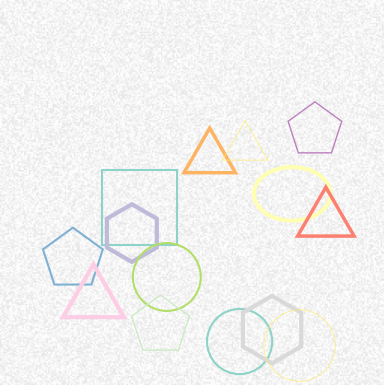[{"shape": "square", "thickness": 1.5, "radius": 0.49, "center": [0.363, 0.461]}, {"shape": "circle", "thickness": 1.5, "radius": 0.42, "center": [0.622, 0.113]}, {"shape": "oval", "thickness": 3, "radius": 0.5, "center": [0.759, 0.496]}, {"shape": "hexagon", "thickness": 3, "radius": 0.37, "center": [0.342, 0.395]}, {"shape": "triangle", "thickness": 2.5, "radius": 0.42, "center": [0.846, 0.429]}, {"shape": "pentagon", "thickness": 1.5, "radius": 0.41, "center": [0.189, 0.327]}, {"shape": "triangle", "thickness": 2.5, "radius": 0.39, "center": [0.545, 0.59]}, {"shape": "circle", "thickness": 1.5, "radius": 0.44, "center": [0.433, 0.281]}, {"shape": "triangle", "thickness": 3, "radius": 0.46, "center": [0.243, 0.222]}, {"shape": "hexagon", "thickness": 3, "radius": 0.44, "center": [0.707, 0.144]}, {"shape": "pentagon", "thickness": 1, "radius": 0.37, "center": [0.818, 0.662]}, {"shape": "pentagon", "thickness": 1, "radius": 0.39, "center": [0.417, 0.155]}, {"shape": "circle", "thickness": 0.5, "radius": 0.46, "center": [0.778, 0.102]}, {"shape": "triangle", "thickness": 0.5, "radius": 0.34, "center": [0.637, 0.618]}]